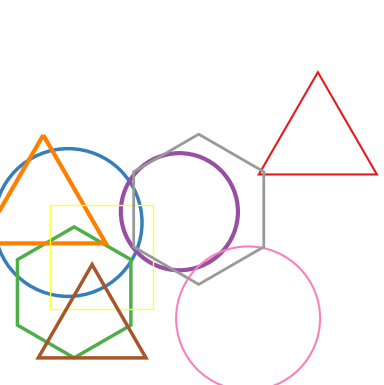[{"shape": "triangle", "thickness": 1.5, "radius": 0.89, "center": [0.826, 0.635]}, {"shape": "circle", "thickness": 2.5, "radius": 0.96, "center": [0.177, 0.422]}, {"shape": "hexagon", "thickness": 2.5, "radius": 0.85, "center": [0.193, 0.241]}, {"shape": "circle", "thickness": 3, "radius": 0.76, "center": [0.466, 0.45]}, {"shape": "triangle", "thickness": 3, "radius": 0.94, "center": [0.112, 0.462]}, {"shape": "square", "thickness": 1, "radius": 0.67, "center": [0.264, 0.332]}, {"shape": "triangle", "thickness": 2.5, "radius": 0.81, "center": [0.239, 0.151]}, {"shape": "circle", "thickness": 1.5, "radius": 0.93, "center": [0.644, 0.173]}, {"shape": "hexagon", "thickness": 2, "radius": 0.98, "center": [0.516, 0.456]}]